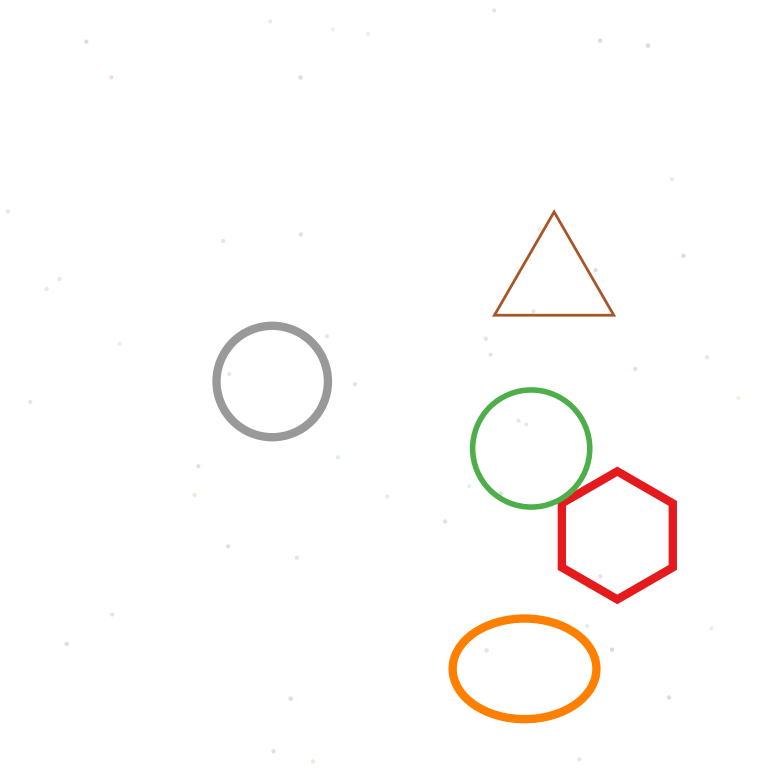[{"shape": "hexagon", "thickness": 3, "radius": 0.42, "center": [0.802, 0.305]}, {"shape": "circle", "thickness": 2, "radius": 0.38, "center": [0.69, 0.418]}, {"shape": "oval", "thickness": 3, "radius": 0.47, "center": [0.681, 0.131]}, {"shape": "triangle", "thickness": 1, "radius": 0.45, "center": [0.72, 0.635]}, {"shape": "circle", "thickness": 3, "radius": 0.36, "center": [0.354, 0.505]}]